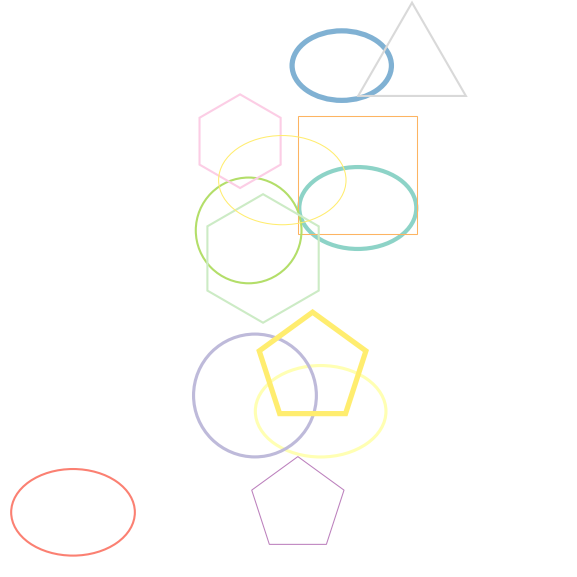[{"shape": "oval", "thickness": 2, "radius": 0.51, "center": [0.62, 0.639]}, {"shape": "oval", "thickness": 1.5, "radius": 0.57, "center": [0.555, 0.287]}, {"shape": "circle", "thickness": 1.5, "radius": 0.53, "center": [0.441, 0.314]}, {"shape": "oval", "thickness": 1, "radius": 0.54, "center": [0.126, 0.112]}, {"shape": "oval", "thickness": 2.5, "radius": 0.43, "center": [0.592, 0.886]}, {"shape": "square", "thickness": 0.5, "radius": 0.51, "center": [0.619, 0.696]}, {"shape": "circle", "thickness": 1, "radius": 0.46, "center": [0.431, 0.6]}, {"shape": "hexagon", "thickness": 1, "radius": 0.41, "center": [0.416, 0.755]}, {"shape": "triangle", "thickness": 1, "radius": 0.54, "center": [0.713, 0.887]}, {"shape": "pentagon", "thickness": 0.5, "radius": 0.42, "center": [0.516, 0.124]}, {"shape": "hexagon", "thickness": 1, "radius": 0.56, "center": [0.456, 0.552]}, {"shape": "pentagon", "thickness": 2.5, "radius": 0.49, "center": [0.541, 0.361]}, {"shape": "oval", "thickness": 0.5, "radius": 0.55, "center": [0.489, 0.687]}]